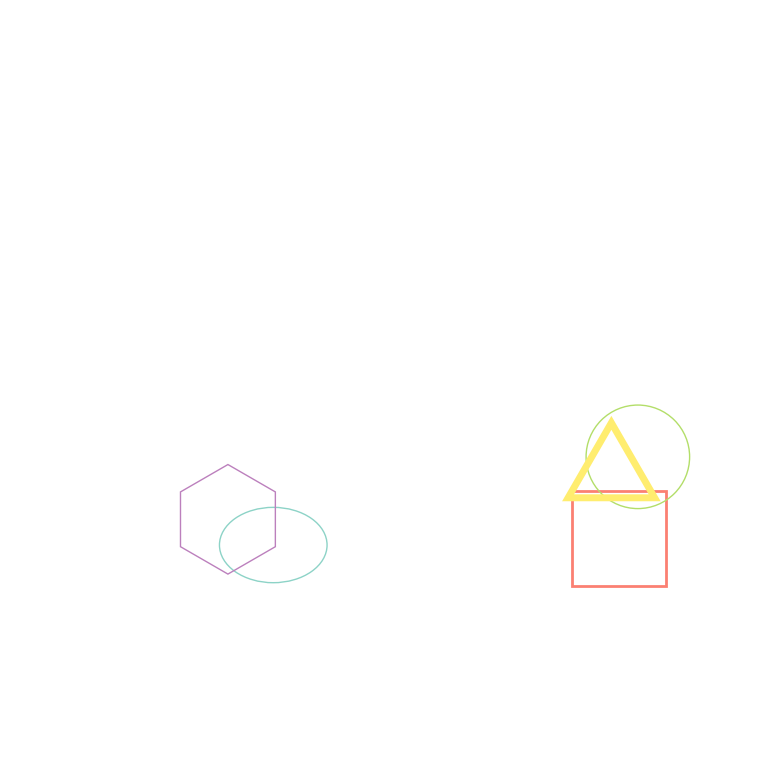[{"shape": "oval", "thickness": 0.5, "radius": 0.35, "center": [0.355, 0.292]}, {"shape": "square", "thickness": 1, "radius": 0.31, "center": [0.804, 0.301]}, {"shape": "circle", "thickness": 0.5, "radius": 0.34, "center": [0.828, 0.407]}, {"shape": "hexagon", "thickness": 0.5, "radius": 0.36, "center": [0.296, 0.326]}, {"shape": "triangle", "thickness": 2.5, "radius": 0.32, "center": [0.794, 0.386]}]